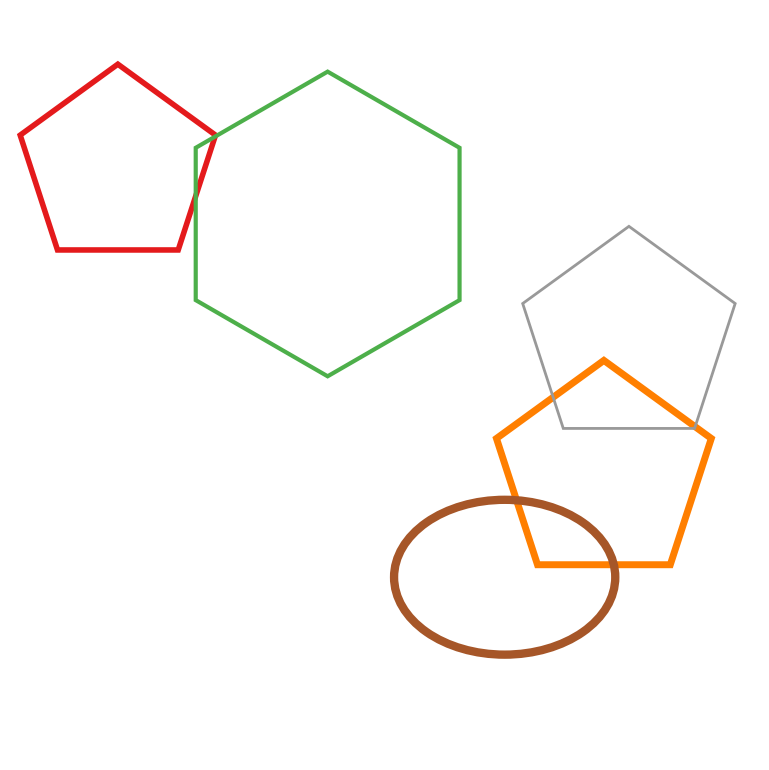[{"shape": "pentagon", "thickness": 2, "radius": 0.67, "center": [0.153, 0.783]}, {"shape": "hexagon", "thickness": 1.5, "radius": 0.99, "center": [0.426, 0.709]}, {"shape": "pentagon", "thickness": 2.5, "radius": 0.73, "center": [0.784, 0.385]}, {"shape": "oval", "thickness": 3, "radius": 0.72, "center": [0.655, 0.25]}, {"shape": "pentagon", "thickness": 1, "radius": 0.73, "center": [0.817, 0.561]}]